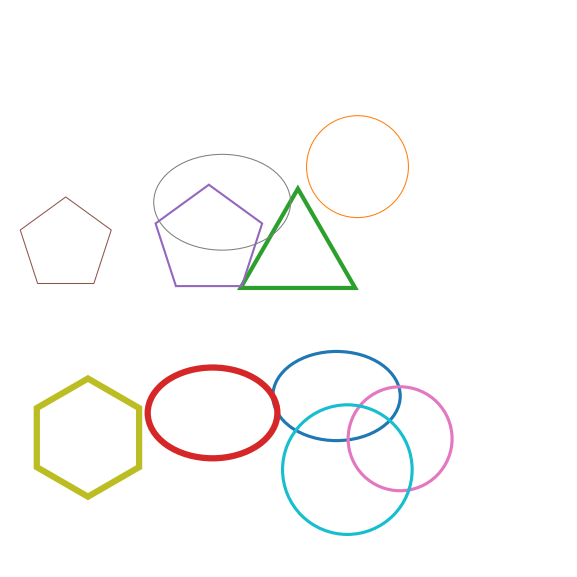[{"shape": "oval", "thickness": 1.5, "radius": 0.55, "center": [0.583, 0.313]}, {"shape": "circle", "thickness": 0.5, "radius": 0.44, "center": [0.619, 0.711]}, {"shape": "triangle", "thickness": 2, "radius": 0.57, "center": [0.516, 0.558]}, {"shape": "oval", "thickness": 3, "radius": 0.56, "center": [0.368, 0.284]}, {"shape": "pentagon", "thickness": 1, "radius": 0.49, "center": [0.362, 0.582]}, {"shape": "pentagon", "thickness": 0.5, "radius": 0.41, "center": [0.114, 0.575]}, {"shape": "circle", "thickness": 1.5, "radius": 0.45, "center": [0.693, 0.239]}, {"shape": "oval", "thickness": 0.5, "radius": 0.59, "center": [0.385, 0.649]}, {"shape": "hexagon", "thickness": 3, "radius": 0.51, "center": [0.152, 0.241]}, {"shape": "circle", "thickness": 1.5, "radius": 0.56, "center": [0.601, 0.186]}]